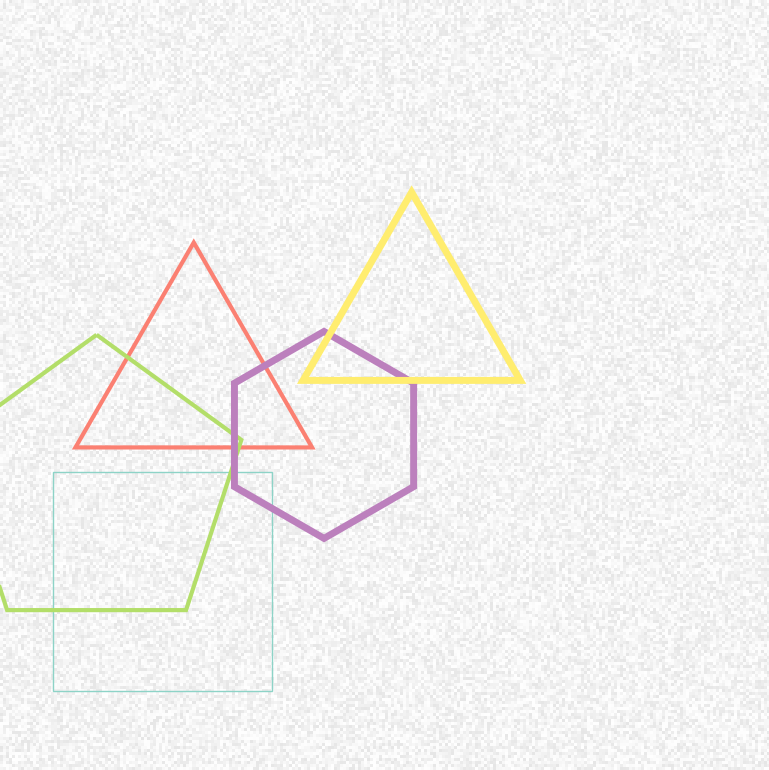[{"shape": "square", "thickness": 0.5, "radius": 0.71, "center": [0.211, 0.244]}, {"shape": "triangle", "thickness": 1.5, "radius": 0.89, "center": [0.252, 0.508]}, {"shape": "pentagon", "thickness": 1.5, "radius": 0.99, "center": [0.125, 0.368]}, {"shape": "hexagon", "thickness": 2.5, "radius": 0.67, "center": [0.421, 0.435]}, {"shape": "triangle", "thickness": 2.5, "radius": 0.81, "center": [0.535, 0.587]}]